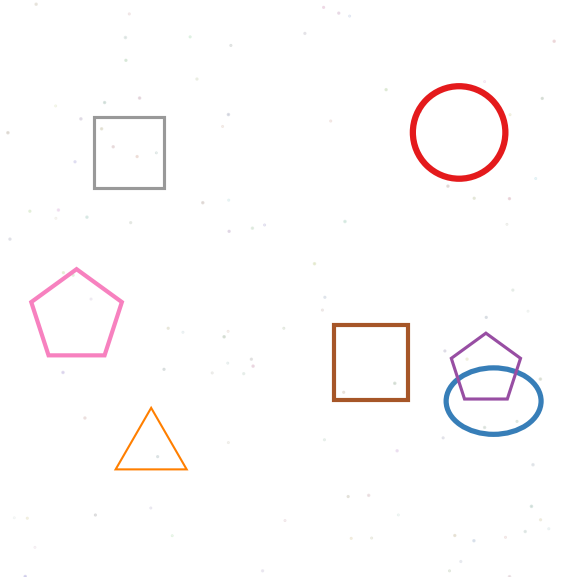[{"shape": "circle", "thickness": 3, "radius": 0.4, "center": [0.795, 0.77]}, {"shape": "oval", "thickness": 2.5, "radius": 0.41, "center": [0.855, 0.305]}, {"shape": "pentagon", "thickness": 1.5, "radius": 0.32, "center": [0.841, 0.359]}, {"shape": "triangle", "thickness": 1, "radius": 0.36, "center": [0.262, 0.222]}, {"shape": "square", "thickness": 2, "radius": 0.32, "center": [0.642, 0.372]}, {"shape": "pentagon", "thickness": 2, "radius": 0.41, "center": [0.133, 0.451]}, {"shape": "square", "thickness": 1.5, "radius": 0.3, "center": [0.224, 0.735]}]